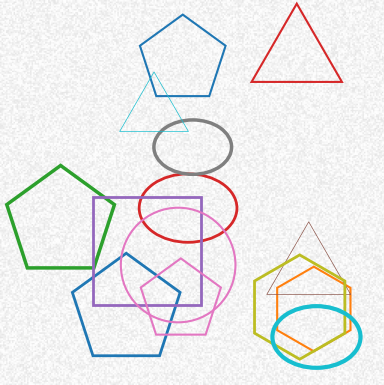[{"shape": "pentagon", "thickness": 1.5, "radius": 0.59, "center": [0.475, 0.845]}, {"shape": "pentagon", "thickness": 2, "radius": 0.74, "center": [0.328, 0.195]}, {"shape": "hexagon", "thickness": 1.5, "radius": 0.55, "center": [0.815, 0.197]}, {"shape": "pentagon", "thickness": 2.5, "radius": 0.74, "center": [0.157, 0.423]}, {"shape": "oval", "thickness": 2, "radius": 0.63, "center": [0.488, 0.46]}, {"shape": "triangle", "thickness": 1.5, "radius": 0.68, "center": [0.771, 0.855]}, {"shape": "square", "thickness": 2, "radius": 0.7, "center": [0.382, 0.347]}, {"shape": "triangle", "thickness": 0.5, "radius": 0.63, "center": [0.802, 0.298]}, {"shape": "circle", "thickness": 1.5, "radius": 0.74, "center": [0.463, 0.312]}, {"shape": "pentagon", "thickness": 1.5, "radius": 0.55, "center": [0.47, 0.219]}, {"shape": "oval", "thickness": 2.5, "radius": 0.5, "center": [0.501, 0.618]}, {"shape": "hexagon", "thickness": 2, "radius": 0.68, "center": [0.778, 0.202]}, {"shape": "triangle", "thickness": 0.5, "radius": 0.52, "center": [0.4, 0.71]}, {"shape": "oval", "thickness": 3, "radius": 0.57, "center": [0.822, 0.125]}]